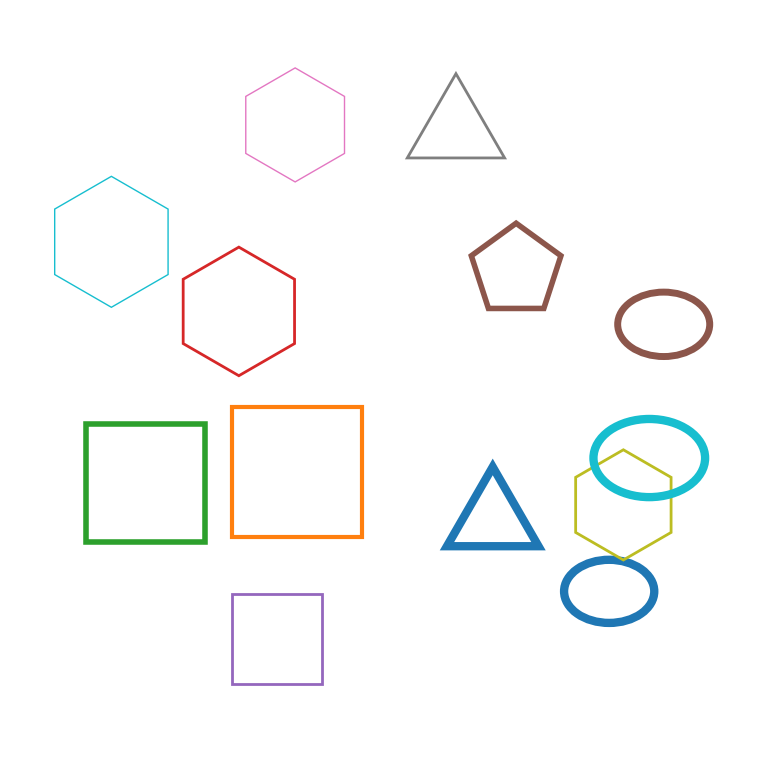[{"shape": "oval", "thickness": 3, "radius": 0.29, "center": [0.791, 0.232]}, {"shape": "triangle", "thickness": 3, "radius": 0.34, "center": [0.64, 0.325]}, {"shape": "square", "thickness": 1.5, "radius": 0.42, "center": [0.386, 0.387]}, {"shape": "square", "thickness": 2, "radius": 0.38, "center": [0.189, 0.372]}, {"shape": "hexagon", "thickness": 1, "radius": 0.42, "center": [0.31, 0.596]}, {"shape": "square", "thickness": 1, "radius": 0.29, "center": [0.359, 0.17]}, {"shape": "pentagon", "thickness": 2, "radius": 0.31, "center": [0.67, 0.649]}, {"shape": "oval", "thickness": 2.5, "radius": 0.3, "center": [0.862, 0.579]}, {"shape": "hexagon", "thickness": 0.5, "radius": 0.37, "center": [0.383, 0.838]}, {"shape": "triangle", "thickness": 1, "radius": 0.36, "center": [0.592, 0.831]}, {"shape": "hexagon", "thickness": 1, "radius": 0.36, "center": [0.81, 0.344]}, {"shape": "oval", "thickness": 3, "radius": 0.36, "center": [0.843, 0.405]}, {"shape": "hexagon", "thickness": 0.5, "radius": 0.43, "center": [0.145, 0.686]}]